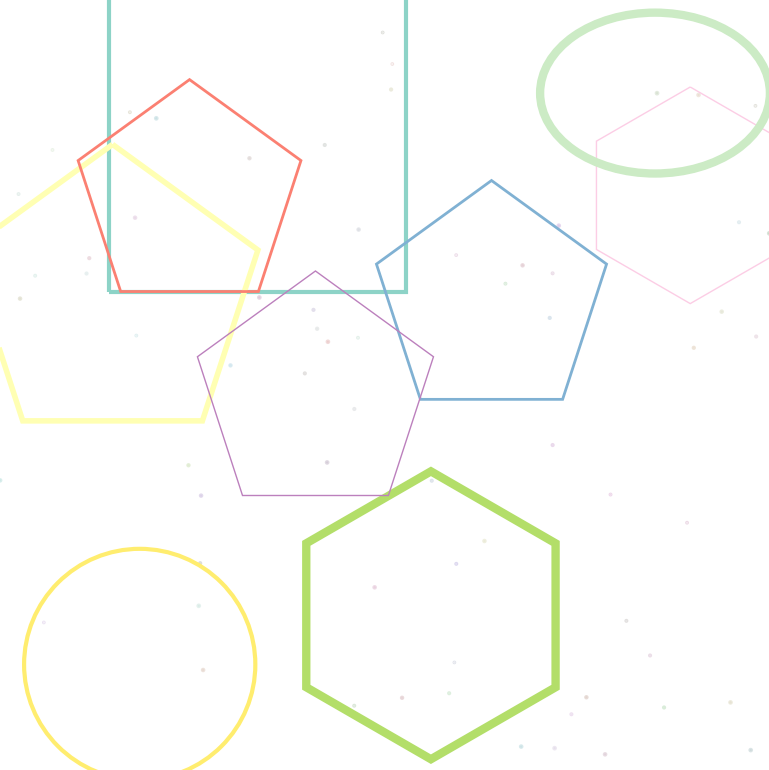[{"shape": "square", "thickness": 1.5, "radius": 0.96, "center": [0.334, 0.814]}, {"shape": "pentagon", "thickness": 2, "radius": 0.99, "center": [0.146, 0.614]}, {"shape": "pentagon", "thickness": 1, "radius": 0.76, "center": [0.246, 0.744]}, {"shape": "pentagon", "thickness": 1, "radius": 0.79, "center": [0.638, 0.608]}, {"shape": "hexagon", "thickness": 3, "radius": 0.93, "center": [0.56, 0.201]}, {"shape": "hexagon", "thickness": 0.5, "radius": 0.7, "center": [0.896, 0.746]}, {"shape": "pentagon", "thickness": 0.5, "radius": 0.81, "center": [0.41, 0.487]}, {"shape": "oval", "thickness": 3, "radius": 0.75, "center": [0.851, 0.879]}, {"shape": "circle", "thickness": 1.5, "radius": 0.75, "center": [0.181, 0.137]}]